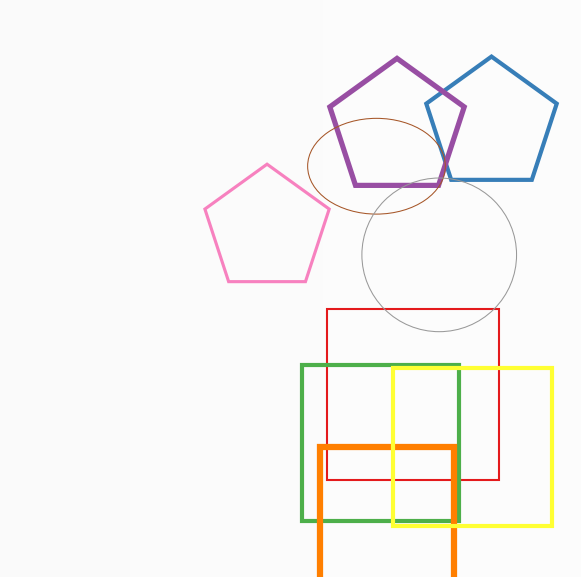[{"shape": "square", "thickness": 1, "radius": 0.74, "center": [0.711, 0.316]}, {"shape": "pentagon", "thickness": 2, "radius": 0.59, "center": [0.846, 0.783]}, {"shape": "square", "thickness": 2, "radius": 0.67, "center": [0.655, 0.232]}, {"shape": "pentagon", "thickness": 2.5, "radius": 0.61, "center": [0.683, 0.776]}, {"shape": "square", "thickness": 3, "radius": 0.57, "center": [0.666, 0.11]}, {"shape": "square", "thickness": 2, "radius": 0.68, "center": [0.814, 0.225]}, {"shape": "oval", "thickness": 0.5, "radius": 0.59, "center": [0.648, 0.711]}, {"shape": "pentagon", "thickness": 1.5, "radius": 0.56, "center": [0.459, 0.602]}, {"shape": "circle", "thickness": 0.5, "radius": 0.67, "center": [0.756, 0.558]}]